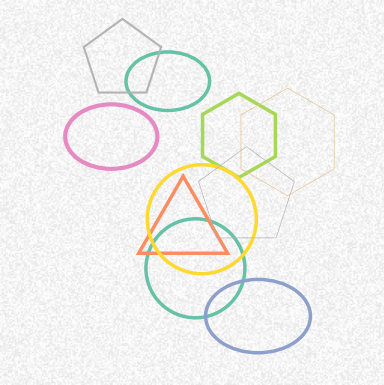[{"shape": "oval", "thickness": 2.5, "radius": 0.54, "center": [0.436, 0.789]}, {"shape": "circle", "thickness": 2.5, "radius": 0.64, "center": [0.508, 0.303]}, {"shape": "triangle", "thickness": 2.5, "radius": 0.67, "center": [0.476, 0.409]}, {"shape": "oval", "thickness": 2.5, "radius": 0.68, "center": [0.67, 0.179]}, {"shape": "oval", "thickness": 3, "radius": 0.6, "center": [0.289, 0.645]}, {"shape": "hexagon", "thickness": 2.5, "radius": 0.55, "center": [0.621, 0.648]}, {"shape": "circle", "thickness": 2.5, "radius": 0.71, "center": [0.524, 0.431]}, {"shape": "hexagon", "thickness": 0.5, "radius": 0.7, "center": [0.747, 0.631]}, {"shape": "pentagon", "thickness": 1.5, "radius": 0.53, "center": [0.318, 0.845]}, {"shape": "pentagon", "thickness": 0.5, "radius": 0.65, "center": [0.64, 0.488]}]